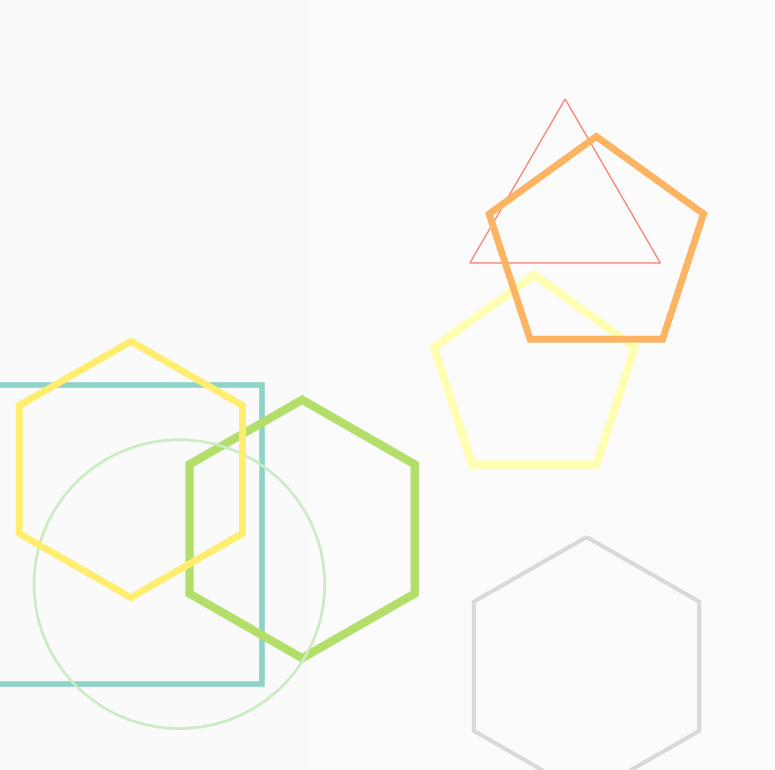[{"shape": "square", "thickness": 2, "radius": 0.97, "center": [0.144, 0.306]}, {"shape": "pentagon", "thickness": 3, "radius": 0.68, "center": [0.689, 0.507]}, {"shape": "triangle", "thickness": 0.5, "radius": 0.71, "center": [0.729, 0.729]}, {"shape": "pentagon", "thickness": 2.5, "radius": 0.73, "center": [0.769, 0.677]}, {"shape": "hexagon", "thickness": 3, "radius": 0.84, "center": [0.39, 0.313]}, {"shape": "hexagon", "thickness": 1.5, "radius": 0.84, "center": [0.757, 0.135]}, {"shape": "circle", "thickness": 1, "radius": 0.94, "center": [0.231, 0.241]}, {"shape": "hexagon", "thickness": 2.5, "radius": 0.83, "center": [0.169, 0.39]}]